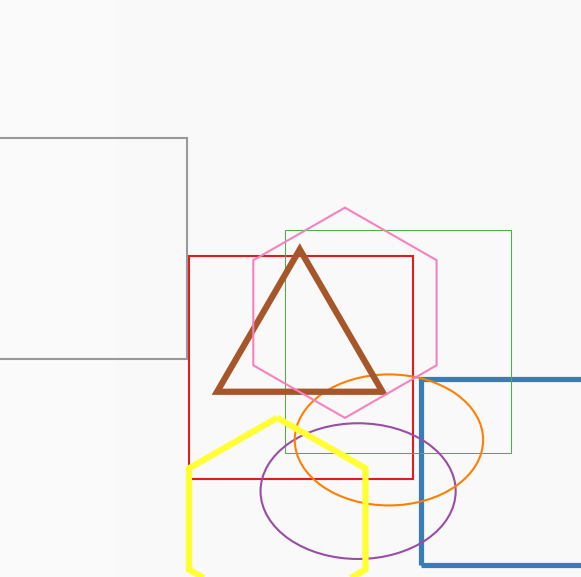[{"shape": "square", "thickness": 1, "radius": 0.97, "center": [0.518, 0.362]}, {"shape": "square", "thickness": 2.5, "radius": 0.8, "center": [0.884, 0.182]}, {"shape": "square", "thickness": 0.5, "radius": 0.97, "center": [0.685, 0.408]}, {"shape": "oval", "thickness": 1, "radius": 0.84, "center": [0.616, 0.149]}, {"shape": "oval", "thickness": 1, "radius": 0.81, "center": [0.669, 0.237]}, {"shape": "hexagon", "thickness": 3, "radius": 0.88, "center": [0.477, 0.101]}, {"shape": "triangle", "thickness": 3, "radius": 0.82, "center": [0.516, 0.403]}, {"shape": "hexagon", "thickness": 1, "radius": 0.91, "center": [0.593, 0.458]}, {"shape": "square", "thickness": 1, "radius": 0.96, "center": [0.131, 0.569]}]